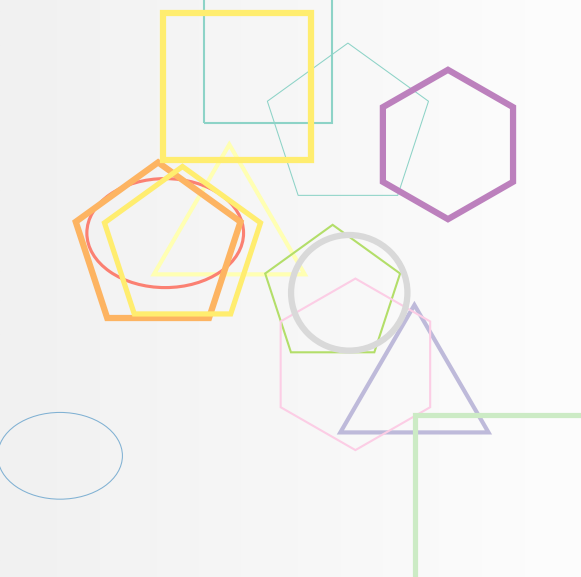[{"shape": "pentagon", "thickness": 0.5, "radius": 0.73, "center": [0.599, 0.779]}, {"shape": "square", "thickness": 1, "radius": 0.55, "center": [0.461, 0.896]}, {"shape": "triangle", "thickness": 2, "radius": 0.75, "center": [0.394, 0.599]}, {"shape": "triangle", "thickness": 2, "radius": 0.74, "center": [0.713, 0.324]}, {"shape": "oval", "thickness": 1.5, "radius": 0.67, "center": [0.284, 0.595]}, {"shape": "oval", "thickness": 0.5, "radius": 0.54, "center": [0.103, 0.21]}, {"shape": "pentagon", "thickness": 3, "radius": 0.74, "center": [0.272, 0.569]}, {"shape": "pentagon", "thickness": 1, "radius": 0.61, "center": [0.572, 0.488]}, {"shape": "hexagon", "thickness": 1, "radius": 0.74, "center": [0.611, 0.368]}, {"shape": "circle", "thickness": 3, "radius": 0.5, "center": [0.601, 0.492]}, {"shape": "hexagon", "thickness": 3, "radius": 0.65, "center": [0.771, 0.749]}, {"shape": "square", "thickness": 2.5, "radius": 0.73, "center": [0.86, 0.135]}, {"shape": "pentagon", "thickness": 2.5, "radius": 0.71, "center": [0.314, 0.57]}, {"shape": "square", "thickness": 3, "radius": 0.64, "center": [0.408, 0.849]}]